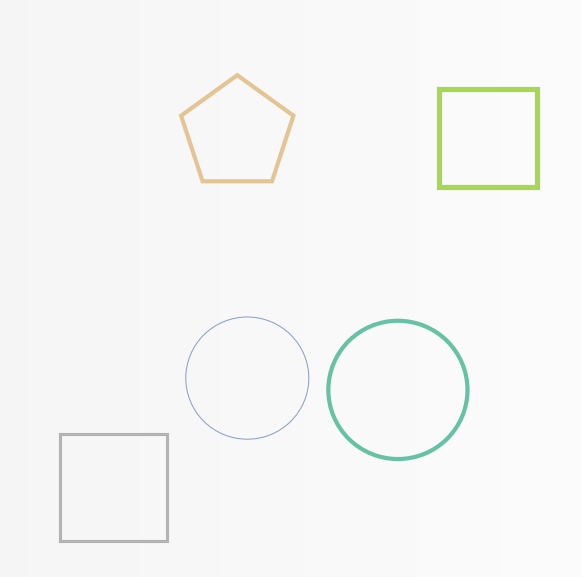[{"shape": "circle", "thickness": 2, "radius": 0.6, "center": [0.685, 0.324]}, {"shape": "circle", "thickness": 0.5, "radius": 0.53, "center": [0.425, 0.344]}, {"shape": "square", "thickness": 2.5, "radius": 0.42, "center": [0.84, 0.761]}, {"shape": "pentagon", "thickness": 2, "radius": 0.51, "center": [0.408, 0.767]}, {"shape": "square", "thickness": 1.5, "radius": 0.46, "center": [0.196, 0.155]}]